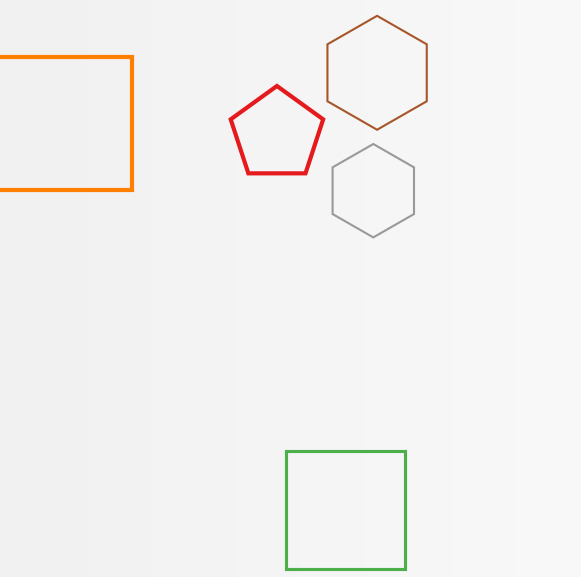[{"shape": "pentagon", "thickness": 2, "radius": 0.42, "center": [0.476, 0.767]}, {"shape": "square", "thickness": 1.5, "radius": 0.51, "center": [0.594, 0.116]}, {"shape": "square", "thickness": 2, "radius": 0.58, "center": [0.111, 0.786]}, {"shape": "hexagon", "thickness": 1, "radius": 0.49, "center": [0.649, 0.873]}, {"shape": "hexagon", "thickness": 1, "radius": 0.4, "center": [0.642, 0.669]}]